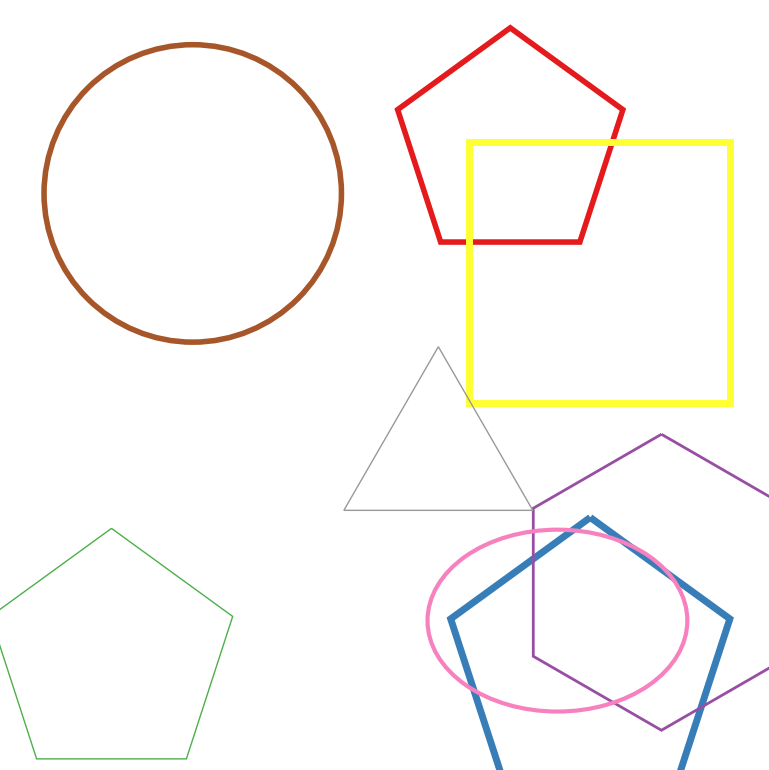[{"shape": "pentagon", "thickness": 2, "radius": 0.77, "center": [0.663, 0.81]}, {"shape": "pentagon", "thickness": 2.5, "radius": 0.95, "center": [0.767, 0.137]}, {"shape": "pentagon", "thickness": 0.5, "radius": 0.83, "center": [0.145, 0.148]}, {"shape": "hexagon", "thickness": 1, "radius": 0.96, "center": [0.859, 0.244]}, {"shape": "square", "thickness": 2.5, "radius": 0.85, "center": [0.778, 0.646]}, {"shape": "circle", "thickness": 2, "radius": 0.97, "center": [0.25, 0.749]}, {"shape": "oval", "thickness": 1.5, "radius": 0.84, "center": [0.724, 0.194]}, {"shape": "triangle", "thickness": 0.5, "radius": 0.71, "center": [0.569, 0.408]}]